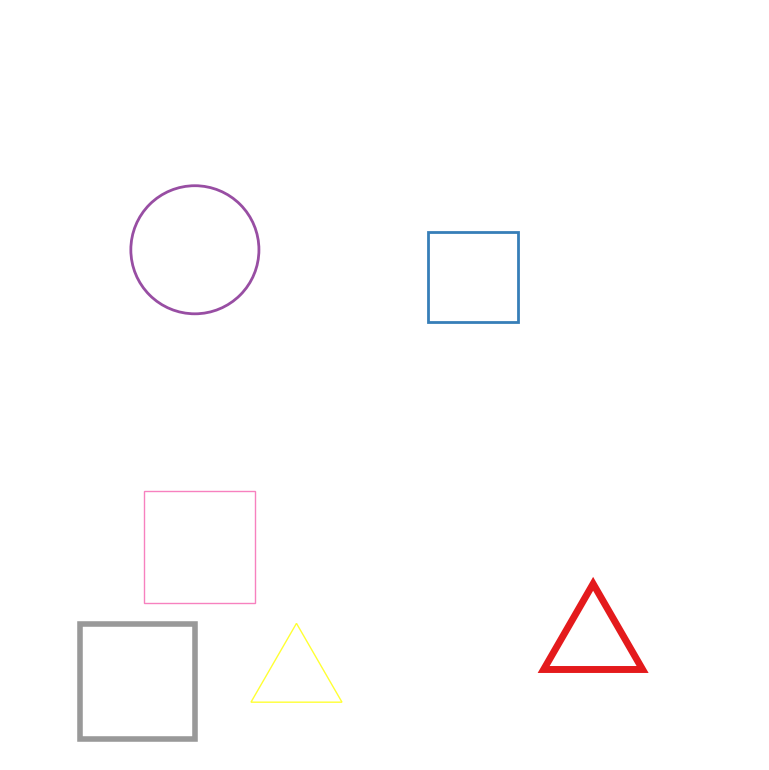[{"shape": "triangle", "thickness": 2.5, "radius": 0.37, "center": [0.77, 0.168]}, {"shape": "square", "thickness": 1, "radius": 0.29, "center": [0.614, 0.64]}, {"shape": "circle", "thickness": 1, "radius": 0.42, "center": [0.253, 0.676]}, {"shape": "triangle", "thickness": 0.5, "radius": 0.34, "center": [0.385, 0.122]}, {"shape": "square", "thickness": 0.5, "radius": 0.36, "center": [0.259, 0.289]}, {"shape": "square", "thickness": 2, "radius": 0.37, "center": [0.179, 0.115]}]